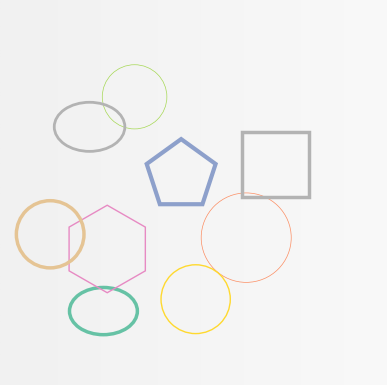[{"shape": "oval", "thickness": 2.5, "radius": 0.44, "center": [0.267, 0.192]}, {"shape": "circle", "thickness": 0.5, "radius": 0.58, "center": [0.635, 0.383]}, {"shape": "pentagon", "thickness": 3, "radius": 0.47, "center": [0.467, 0.545]}, {"shape": "hexagon", "thickness": 1, "radius": 0.57, "center": [0.277, 0.353]}, {"shape": "circle", "thickness": 0.5, "radius": 0.42, "center": [0.347, 0.749]}, {"shape": "circle", "thickness": 1, "radius": 0.45, "center": [0.505, 0.223]}, {"shape": "circle", "thickness": 2.5, "radius": 0.44, "center": [0.129, 0.391]}, {"shape": "oval", "thickness": 2, "radius": 0.46, "center": [0.231, 0.671]}, {"shape": "square", "thickness": 2.5, "radius": 0.43, "center": [0.711, 0.573]}]